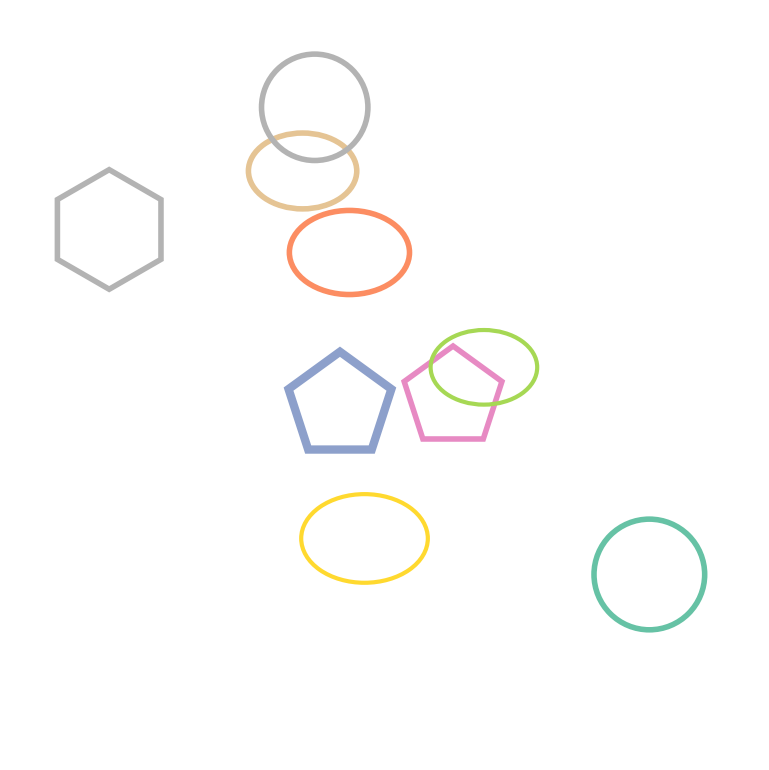[{"shape": "circle", "thickness": 2, "radius": 0.36, "center": [0.843, 0.254]}, {"shape": "oval", "thickness": 2, "radius": 0.39, "center": [0.454, 0.672]}, {"shape": "pentagon", "thickness": 3, "radius": 0.35, "center": [0.442, 0.473]}, {"shape": "pentagon", "thickness": 2, "radius": 0.33, "center": [0.588, 0.484]}, {"shape": "oval", "thickness": 1.5, "radius": 0.35, "center": [0.628, 0.523]}, {"shape": "oval", "thickness": 1.5, "radius": 0.41, "center": [0.473, 0.301]}, {"shape": "oval", "thickness": 2, "radius": 0.35, "center": [0.393, 0.778]}, {"shape": "hexagon", "thickness": 2, "radius": 0.39, "center": [0.142, 0.702]}, {"shape": "circle", "thickness": 2, "radius": 0.35, "center": [0.409, 0.861]}]